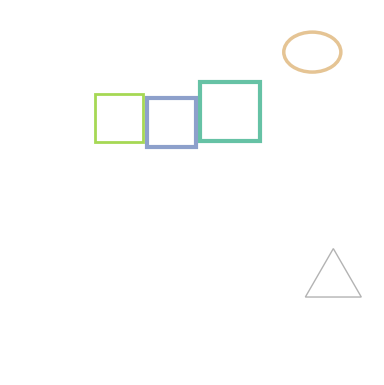[{"shape": "square", "thickness": 3, "radius": 0.39, "center": [0.597, 0.71]}, {"shape": "square", "thickness": 3, "radius": 0.32, "center": [0.445, 0.681]}, {"shape": "square", "thickness": 2, "radius": 0.31, "center": [0.309, 0.694]}, {"shape": "oval", "thickness": 2.5, "radius": 0.37, "center": [0.811, 0.865]}, {"shape": "triangle", "thickness": 1, "radius": 0.42, "center": [0.866, 0.27]}]